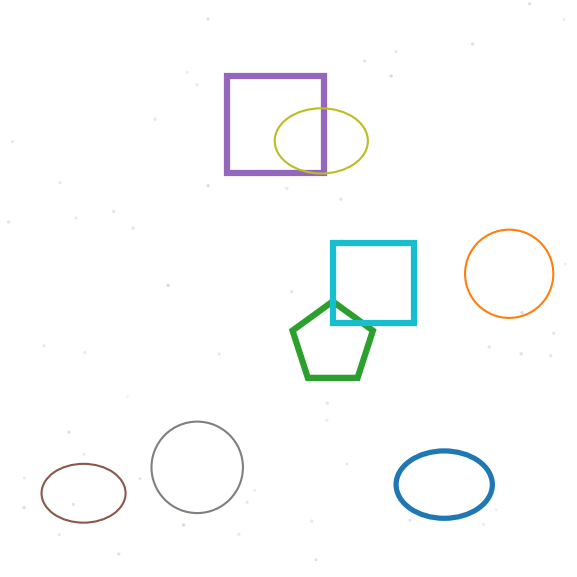[{"shape": "oval", "thickness": 2.5, "radius": 0.42, "center": [0.769, 0.16]}, {"shape": "circle", "thickness": 1, "radius": 0.38, "center": [0.882, 0.525]}, {"shape": "pentagon", "thickness": 3, "radius": 0.37, "center": [0.576, 0.404]}, {"shape": "square", "thickness": 3, "radius": 0.42, "center": [0.477, 0.784]}, {"shape": "oval", "thickness": 1, "radius": 0.36, "center": [0.145, 0.145]}, {"shape": "circle", "thickness": 1, "radius": 0.4, "center": [0.341, 0.19]}, {"shape": "oval", "thickness": 1, "radius": 0.4, "center": [0.556, 0.755]}, {"shape": "square", "thickness": 3, "radius": 0.35, "center": [0.647, 0.509]}]